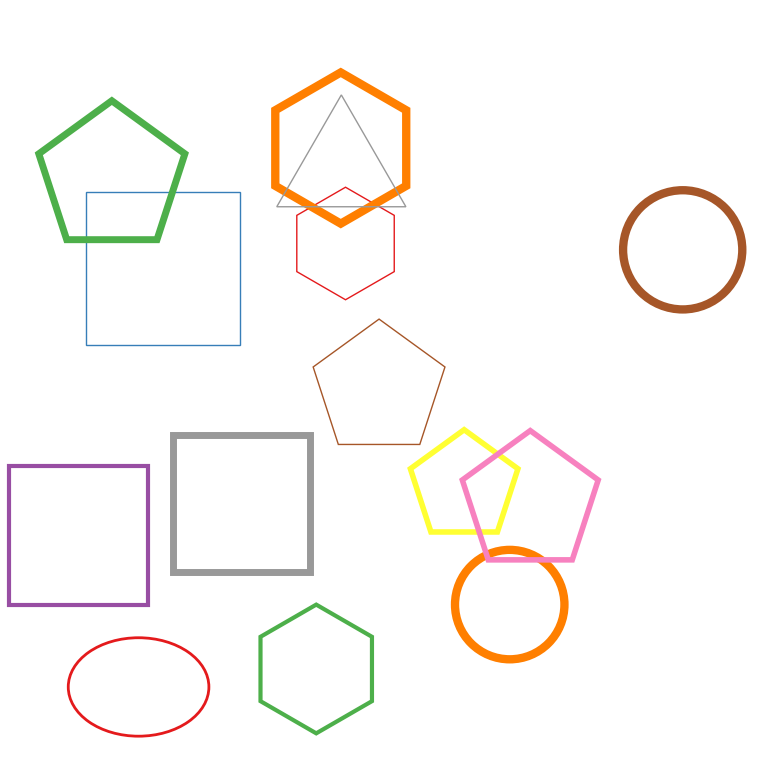[{"shape": "oval", "thickness": 1, "radius": 0.46, "center": [0.18, 0.108]}, {"shape": "hexagon", "thickness": 0.5, "radius": 0.37, "center": [0.449, 0.684]}, {"shape": "square", "thickness": 0.5, "radius": 0.5, "center": [0.212, 0.652]}, {"shape": "pentagon", "thickness": 2.5, "radius": 0.5, "center": [0.145, 0.769]}, {"shape": "hexagon", "thickness": 1.5, "radius": 0.42, "center": [0.411, 0.131]}, {"shape": "square", "thickness": 1.5, "radius": 0.45, "center": [0.102, 0.305]}, {"shape": "hexagon", "thickness": 3, "radius": 0.49, "center": [0.443, 0.808]}, {"shape": "circle", "thickness": 3, "radius": 0.36, "center": [0.662, 0.215]}, {"shape": "pentagon", "thickness": 2, "radius": 0.37, "center": [0.603, 0.369]}, {"shape": "pentagon", "thickness": 0.5, "radius": 0.45, "center": [0.492, 0.496]}, {"shape": "circle", "thickness": 3, "radius": 0.39, "center": [0.887, 0.676]}, {"shape": "pentagon", "thickness": 2, "radius": 0.46, "center": [0.689, 0.348]}, {"shape": "square", "thickness": 2.5, "radius": 0.45, "center": [0.314, 0.346]}, {"shape": "triangle", "thickness": 0.5, "radius": 0.48, "center": [0.443, 0.78]}]